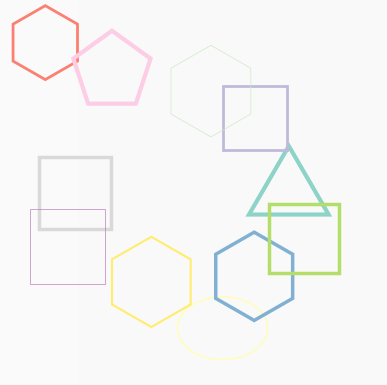[{"shape": "triangle", "thickness": 3, "radius": 0.59, "center": [0.745, 0.502]}, {"shape": "oval", "thickness": 1, "radius": 0.58, "center": [0.574, 0.148]}, {"shape": "square", "thickness": 2, "radius": 0.41, "center": [0.658, 0.693]}, {"shape": "hexagon", "thickness": 2, "radius": 0.48, "center": [0.117, 0.889]}, {"shape": "hexagon", "thickness": 2.5, "radius": 0.57, "center": [0.656, 0.282]}, {"shape": "square", "thickness": 2.5, "radius": 0.45, "center": [0.784, 0.38]}, {"shape": "pentagon", "thickness": 3, "radius": 0.52, "center": [0.289, 0.815]}, {"shape": "square", "thickness": 2.5, "radius": 0.47, "center": [0.194, 0.499]}, {"shape": "square", "thickness": 0.5, "radius": 0.49, "center": [0.174, 0.359]}, {"shape": "hexagon", "thickness": 0.5, "radius": 0.59, "center": [0.544, 0.763]}, {"shape": "hexagon", "thickness": 1.5, "radius": 0.59, "center": [0.391, 0.268]}]